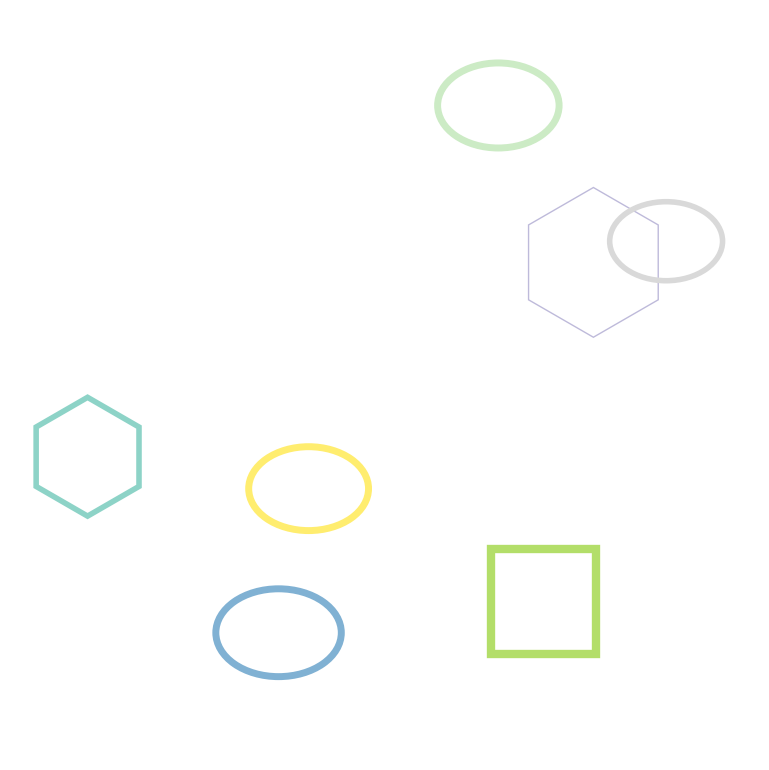[{"shape": "hexagon", "thickness": 2, "radius": 0.39, "center": [0.114, 0.407]}, {"shape": "hexagon", "thickness": 0.5, "radius": 0.49, "center": [0.771, 0.659]}, {"shape": "oval", "thickness": 2.5, "radius": 0.41, "center": [0.362, 0.178]}, {"shape": "square", "thickness": 3, "radius": 0.34, "center": [0.706, 0.219]}, {"shape": "oval", "thickness": 2, "radius": 0.37, "center": [0.865, 0.687]}, {"shape": "oval", "thickness": 2.5, "radius": 0.39, "center": [0.647, 0.863]}, {"shape": "oval", "thickness": 2.5, "radius": 0.39, "center": [0.401, 0.365]}]